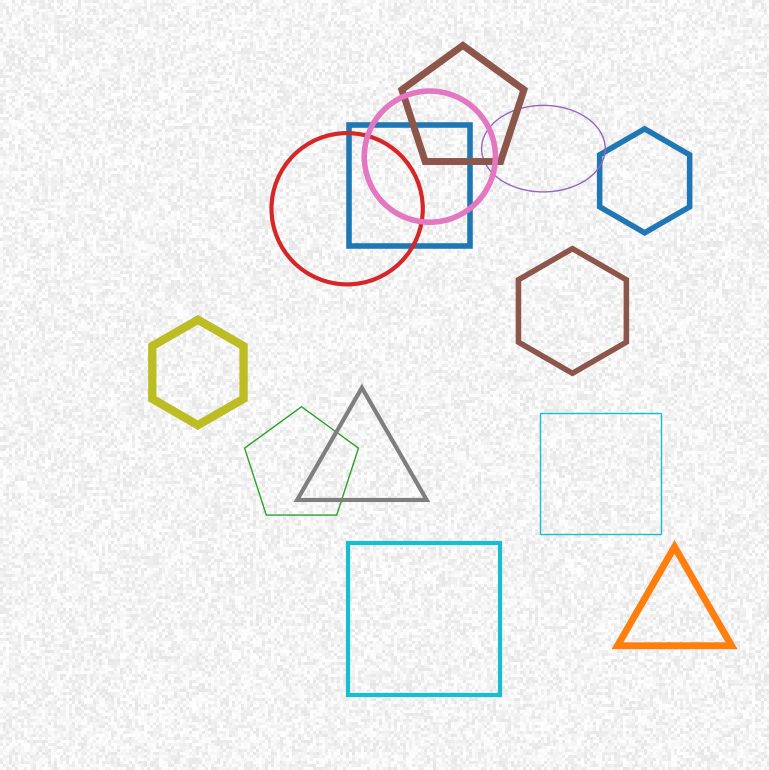[{"shape": "hexagon", "thickness": 2, "radius": 0.34, "center": [0.837, 0.765]}, {"shape": "square", "thickness": 2, "radius": 0.39, "center": [0.532, 0.759]}, {"shape": "triangle", "thickness": 2.5, "radius": 0.43, "center": [0.876, 0.204]}, {"shape": "pentagon", "thickness": 0.5, "radius": 0.39, "center": [0.392, 0.394]}, {"shape": "circle", "thickness": 1.5, "radius": 0.49, "center": [0.451, 0.729]}, {"shape": "oval", "thickness": 0.5, "radius": 0.4, "center": [0.706, 0.807]}, {"shape": "hexagon", "thickness": 2, "radius": 0.4, "center": [0.743, 0.596]}, {"shape": "pentagon", "thickness": 2.5, "radius": 0.42, "center": [0.601, 0.858]}, {"shape": "circle", "thickness": 2, "radius": 0.43, "center": [0.558, 0.797]}, {"shape": "triangle", "thickness": 1.5, "radius": 0.49, "center": [0.47, 0.399]}, {"shape": "hexagon", "thickness": 3, "radius": 0.34, "center": [0.257, 0.516]}, {"shape": "square", "thickness": 1.5, "radius": 0.49, "center": [0.551, 0.196]}, {"shape": "square", "thickness": 0.5, "radius": 0.39, "center": [0.78, 0.385]}]